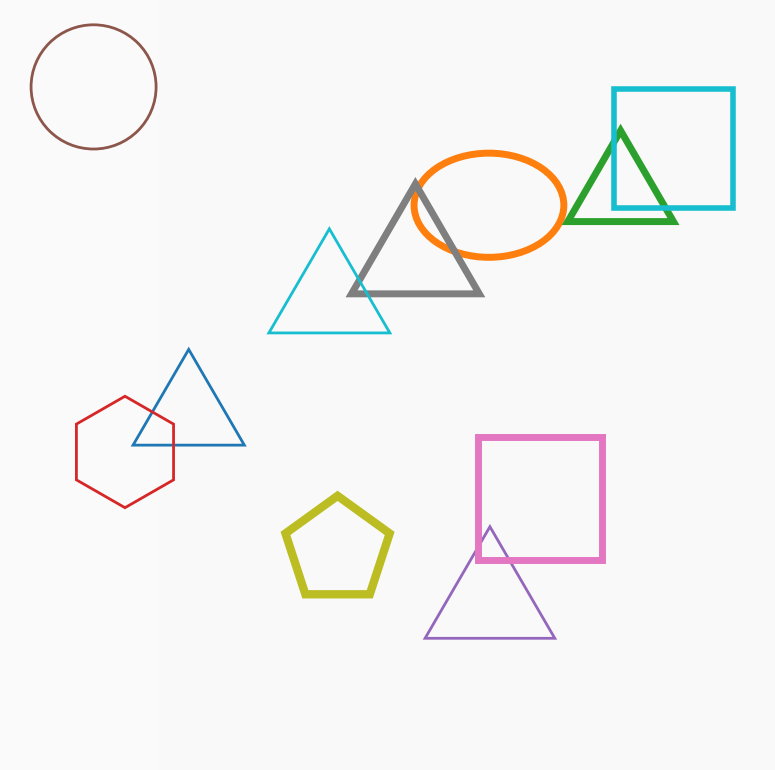[{"shape": "triangle", "thickness": 1, "radius": 0.41, "center": [0.243, 0.463]}, {"shape": "oval", "thickness": 2.5, "radius": 0.48, "center": [0.631, 0.733]}, {"shape": "triangle", "thickness": 2.5, "radius": 0.39, "center": [0.801, 0.752]}, {"shape": "hexagon", "thickness": 1, "radius": 0.36, "center": [0.161, 0.413]}, {"shape": "triangle", "thickness": 1, "radius": 0.48, "center": [0.632, 0.219]}, {"shape": "circle", "thickness": 1, "radius": 0.4, "center": [0.121, 0.887]}, {"shape": "square", "thickness": 2.5, "radius": 0.4, "center": [0.697, 0.352]}, {"shape": "triangle", "thickness": 2.5, "radius": 0.48, "center": [0.536, 0.666]}, {"shape": "pentagon", "thickness": 3, "radius": 0.35, "center": [0.436, 0.285]}, {"shape": "square", "thickness": 2, "radius": 0.39, "center": [0.869, 0.807]}, {"shape": "triangle", "thickness": 1, "radius": 0.45, "center": [0.425, 0.613]}]